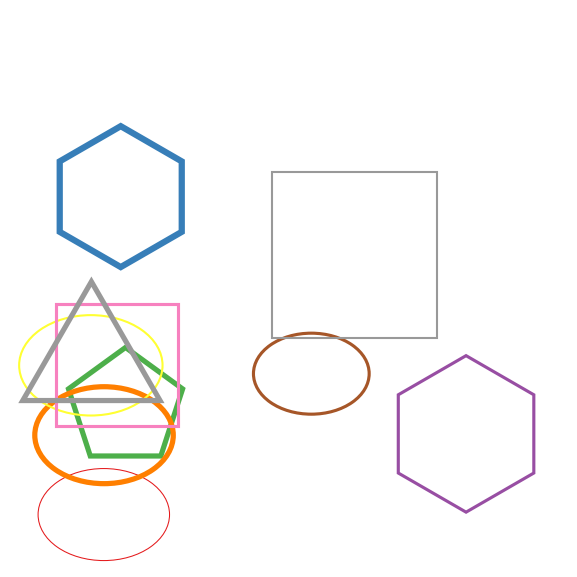[{"shape": "oval", "thickness": 0.5, "radius": 0.57, "center": [0.18, 0.108]}, {"shape": "hexagon", "thickness": 3, "radius": 0.61, "center": [0.209, 0.659]}, {"shape": "pentagon", "thickness": 2.5, "radius": 0.52, "center": [0.217, 0.294]}, {"shape": "hexagon", "thickness": 1.5, "radius": 0.68, "center": [0.807, 0.248]}, {"shape": "oval", "thickness": 2.5, "radius": 0.6, "center": [0.18, 0.246]}, {"shape": "oval", "thickness": 1, "radius": 0.62, "center": [0.157, 0.367]}, {"shape": "oval", "thickness": 1.5, "radius": 0.5, "center": [0.539, 0.352]}, {"shape": "square", "thickness": 1.5, "radius": 0.53, "center": [0.203, 0.368]}, {"shape": "square", "thickness": 1, "radius": 0.72, "center": [0.614, 0.558]}, {"shape": "triangle", "thickness": 2.5, "radius": 0.69, "center": [0.158, 0.374]}]